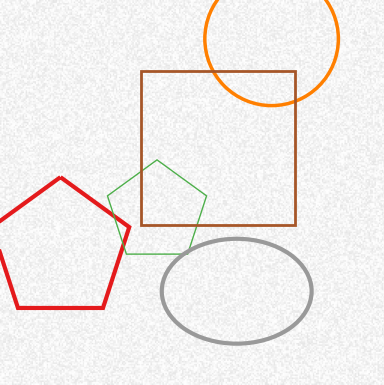[{"shape": "pentagon", "thickness": 3, "radius": 0.94, "center": [0.157, 0.352]}, {"shape": "pentagon", "thickness": 1, "radius": 0.68, "center": [0.408, 0.449]}, {"shape": "circle", "thickness": 2.5, "radius": 0.87, "center": [0.705, 0.899]}, {"shape": "square", "thickness": 2, "radius": 1.0, "center": [0.566, 0.615]}, {"shape": "oval", "thickness": 3, "radius": 0.97, "center": [0.615, 0.244]}]